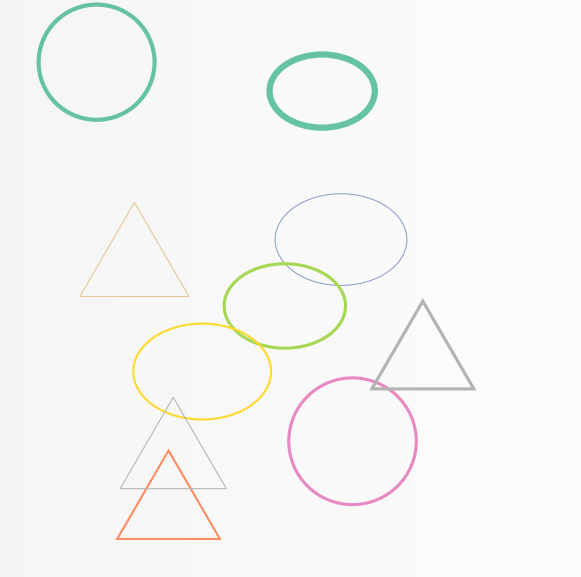[{"shape": "circle", "thickness": 2, "radius": 0.5, "center": [0.166, 0.891]}, {"shape": "oval", "thickness": 3, "radius": 0.45, "center": [0.554, 0.841]}, {"shape": "triangle", "thickness": 1, "radius": 0.51, "center": [0.29, 0.117]}, {"shape": "oval", "thickness": 0.5, "radius": 0.57, "center": [0.587, 0.584]}, {"shape": "circle", "thickness": 1.5, "radius": 0.55, "center": [0.606, 0.235]}, {"shape": "oval", "thickness": 1.5, "radius": 0.52, "center": [0.49, 0.469]}, {"shape": "oval", "thickness": 1, "radius": 0.59, "center": [0.348, 0.356]}, {"shape": "triangle", "thickness": 0.5, "radius": 0.54, "center": [0.231, 0.54]}, {"shape": "triangle", "thickness": 0.5, "radius": 0.53, "center": [0.298, 0.206]}, {"shape": "triangle", "thickness": 1.5, "radius": 0.51, "center": [0.727, 0.376]}]